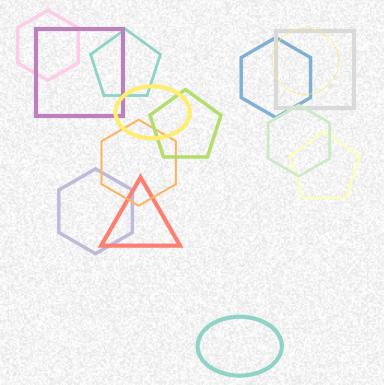[{"shape": "pentagon", "thickness": 2, "radius": 0.48, "center": [0.326, 0.829]}, {"shape": "oval", "thickness": 3, "radius": 0.55, "center": [0.623, 0.101]}, {"shape": "pentagon", "thickness": 1.5, "radius": 0.48, "center": [0.843, 0.564]}, {"shape": "hexagon", "thickness": 2.5, "radius": 0.55, "center": [0.248, 0.451]}, {"shape": "triangle", "thickness": 3, "radius": 0.59, "center": [0.365, 0.421]}, {"shape": "hexagon", "thickness": 2.5, "radius": 0.52, "center": [0.717, 0.799]}, {"shape": "hexagon", "thickness": 1.5, "radius": 0.56, "center": [0.36, 0.577]}, {"shape": "pentagon", "thickness": 2.5, "radius": 0.48, "center": [0.482, 0.671]}, {"shape": "hexagon", "thickness": 2.5, "radius": 0.45, "center": [0.124, 0.882]}, {"shape": "square", "thickness": 3, "radius": 0.5, "center": [0.819, 0.82]}, {"shape": "square", "thickness": 3, "radius": 0.57, "center": [0.207, 0.813]}, {"shape": "hexagon", "thickness": 2, "radius": 0.46, "center": [0.776, 0.635]}, {"shape": "oval", "thickness": 3, "radius": 0.48, "center": [0.396, 0.708]}, {"shape": "circle", "thickness": 0.5, "radius": 0.43, "center": [0.793, 0.841]}]